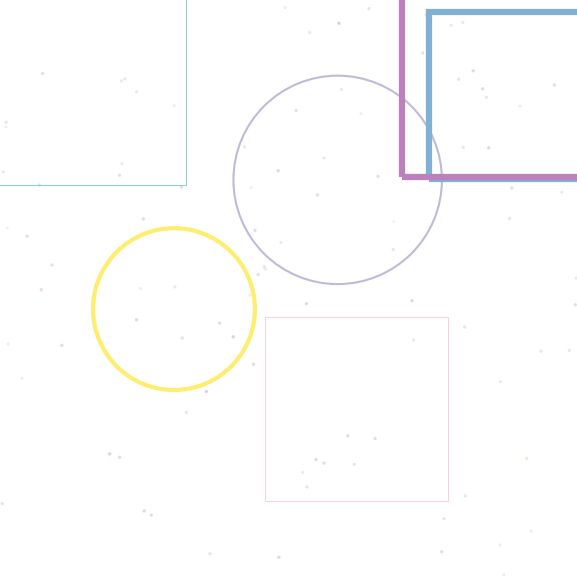[{"shape": "square", "thickness": 0.5, "radius": 0.97, "center": [0.128, 0.873]}, {"shape": "circle", "thickness": 1, "radius": 0.9, "center": [0.585, 0.688]}, {"shape": "square", "thickness": 3, "radius": 0.72, "center": [0.887, 0.833]}, {"shape": "square", "thickness": 0.5, "radius": 0.79, "center": [0.618, 0.291]}, {"shape": "square", "thickness": 3, "radius": 0.9, "center": [0.875, 0.872]}, {"shape": "circle", "thickness": 2, "radius": 0.7, "center": [0.301, 0.464]}]